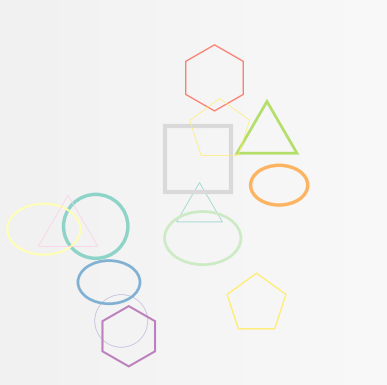[{"shape": "circle", "thickness": 2.5, "radius": 0.42, "center": [0.247, 0.412]}, {"shape": "triangle", "thickness": 0.5, "radius": 0.34, "center": [0.515, 0.458]}, {"shape": "oval", "thickness": 1.5, "radius": 0.47, "center": [0.113, 0.405]}, {"shape": "circle", "thickness": 0.5, "radius": 0.34, "center": [0.313, 0.166]}, {"shape": "hexagon", "thickness": 1, "radius": 0.43, "center": [0.554, 0.798]}, {"shape": "oval", "thickness": 2, "radius": 0.4, "center": [0.281, 0.267]}, {"shape": "oval", "thickness": 2.5, "radius": 0.37, "center": [0.72, 0.519]}, {"shape": "triangle", "thickness": 2, "radius": 0.45, "center": [0.689, 0.647]}, {"shape": "triangle", "thickness": 0.5, "radius": 0.44, "center": [0.176, 0.404]}, {"shape": "square", "thickness": 3, "radius": 0.43, "center": [0.511, 0.587]}, {"shape": "hexagon", "thickness": 1.5, "radius": 0.39, "center": [0.332, 0.127]}, {"shape": "oval", "thickness": 2, "radius": 0.49, "center": [0.523, 0.382]}, {"shape": "pentagon", "thickness": 0.5, "radius": 0.41, "center": [0.567, 0.662]}, {"shape": "pentagon", "thickness": 1, "radius": 0.4, "center": [0.662, 0.211]}]